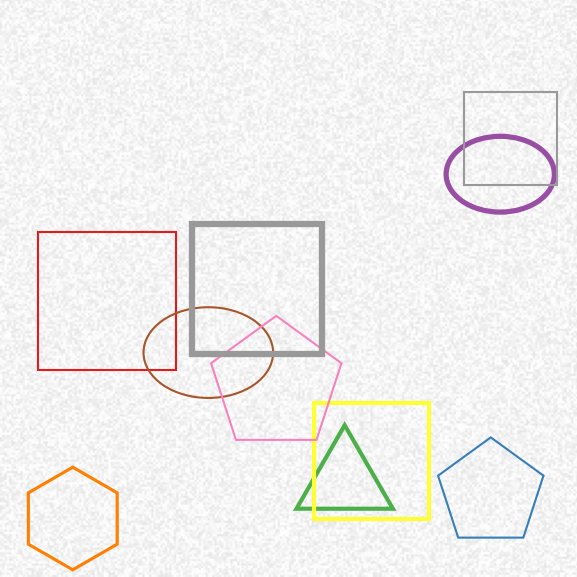[{"shape": "square", "thickness": 1, "radius": 0.6, "center": [0.185, 0.478]}, {"shape": "pentagon", "thickness": 1, "radius": 0.48, "center": [0.85, 0.146]}, {"shape": "triangle", "thickness": 2, "radius": 0.48, "center": [0.597, 0.166]}, {"shape": "oval", "thickness": 2.5, "radius": 0.47, "center": [0.866, 0.697]}, {"shape": "hexagon", "thickness": 1.5, "radius": 0.44, "center": [0.126, 0.101]}, {"shape": "square", "thickness": 2, "radius": 0.5, "center": [0.643, 0.2]}, {"shape": "oval", "thickness": 1, "radius": 0.56, "center": [0.361, 0.389]}, {"shape": "pentagon", "thickness": 1, "radius": 0.59, "center": [0.478, 0.333]}, {"shape": "square", "thickness": 1, "radius": 0.4, "center": [0.884, 0.76]}, {"shape": "square", "thickness": 3, "radius": 0.56, "center": [0.446, 0.499]}]